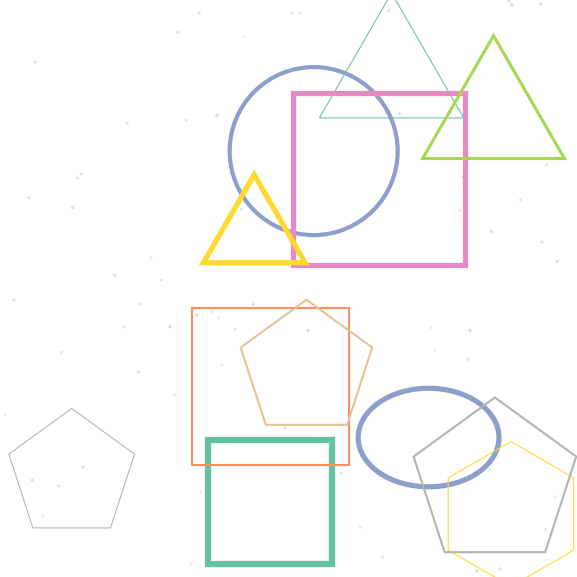[{"shape": "square", "thickness": 3, "radius": 0.54, "center": [0.468, 0.13]}, {"shape": "triangle", "thickness": 0.5, "radius": 0.72, "center": [0.678, 0.867]}, {"shape": "square", "thickness": 1, "radius": 0.68, "center": [0.468, 0.33]}, {"shape": "circle", "thickness": 2, "radius": 0.73, "center": [0.543, 0.737]}, {"shape": "oval", "thickness": 2.5, "radius": 0.61, "center": [0.742, 0.242]}, {"shape": "square", "thickness": 2.5, "radius": 0.74, "center": [0.656, 0.689]}, {"shape": "triangle", "thickness": 1.5, "radius": 0.71, "center": [0.855, 0.796]}, {"shape": "hexagon", "thickness": 0.5, "radius": 0.63, "center": [0.885, 0.109]}, {"shape": "triangle", "thickness": 2.5, "radius": 0.51, "center": [0.44, 0.595]}, {"shape": "pentagon", "thickness": 1, "radius": 0.6, "center": [0.531, 0.36]}, {"shape": "pentagon", "thickness": 1, "radius": 0.74, "center": [0.857, 0.163]}, {"shape": "pentagon", "thickness": 0.5, "radius": 0.57, "center": [0.124, 0.177]}]